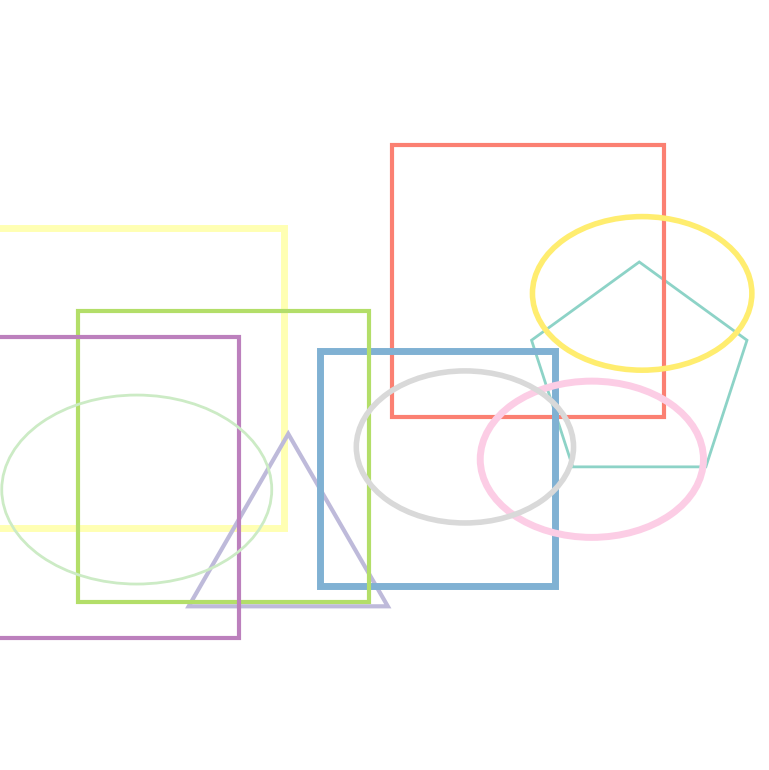[{"shape": "pentagon", "thickness": 1, "radius": 0.74, "center": [0.83, 0.513]}, {"shape": "square", "thickness": 2.5, "radius": 0.97, "center": [0.174, 0.51]}, {"shape": "triangle", "thickness": 1.5, "radius": 0.75, "center": [0.374, 0.287]}, {"shape": "square", "thickness": 1.5, "radius": 0.88, "center": [0.686, 0.635]}, {"shape": "square", "thickness": 2.5, "radius": 0.76, "center": [0.568, 0.391]}, {"shape": "square", "thickness": 1.5, "radius": 0.95, "center": [0.29, 0.407]}, {"shape": "oval", "thickness": 2.5, "radius": 0.72, "center": [0.769, 0.404]}, {"shape": "oval", "thickness": 2, "radius": 0.71, "center": [0.604, 0.42]}, {"shape": "square", "thickness": 1.5, "radius": 0.98, "center": [0.114, 0.367]}, {"shape": "oval", "thickness": 1, "radius": 0.88, "center": [0.178, 0.364]}, {"shape": "oval", "thickness": 2, "radius": 0.71, "center": [0.834, 0.619]}]